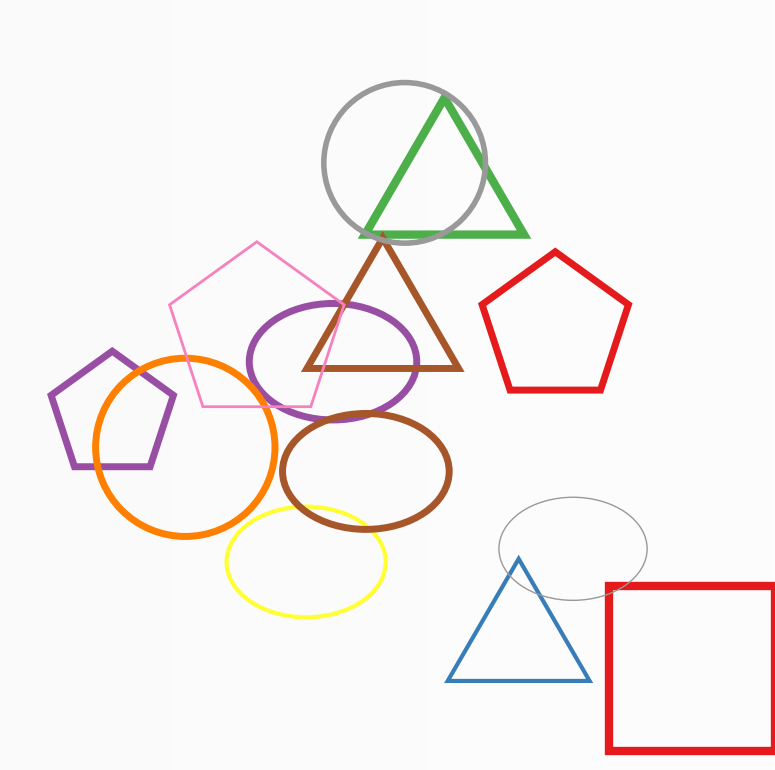[{"shape": "pentagon", "thickness": 2.5, "radius": 0.5, "center": [0.716, 0.574]}, {"shape": "square", "thickness": 3, "radius": 0.54, "center": [0.893, 0.132]}, {"shape": "triangle", "thickness": 1.5, "radius": 0.53, "center": [0.669, 0.169]}, {"shape": "triangle", "thickness": 3, "radius": 0.59, "center": [0.574, 0.755]}, {"shape": "oval", "thickness": 2.5, "radius": 0.54, "center": [0.43, 0.53]}, {"shape": "pentagon", "thickness": 2.5, "radius": 0.41, "center": [0.145, 0.461]}, {"shape": "circle", "thickness": 2.5, "radius": 0.58, "center": [0.239, 0.419]}, {"shape": "oval", "thickness": 1.5, "radius": 0.51, "center": [0.395, 0.27]}, {"shape": "triangle", "thickness": 2.5, "radius": 0.56, "center": [0.494, 0.578]}, {"shape": "oval", "thickness": 2.5, "radius": 0.54, "center": [0.472, 0.388]}, {"shape": "pentagon", "thickness": 1, "radius": 0.59, "center": [0.331, 0.568]}, {"shape": "oval", "thickness": 0.5, "radius": 0.48, "center": [0.739, 0.287]}, {"shape": "circle", "thickness": 2, "radius": 0.52, "center": [0.522, 0.789]}]